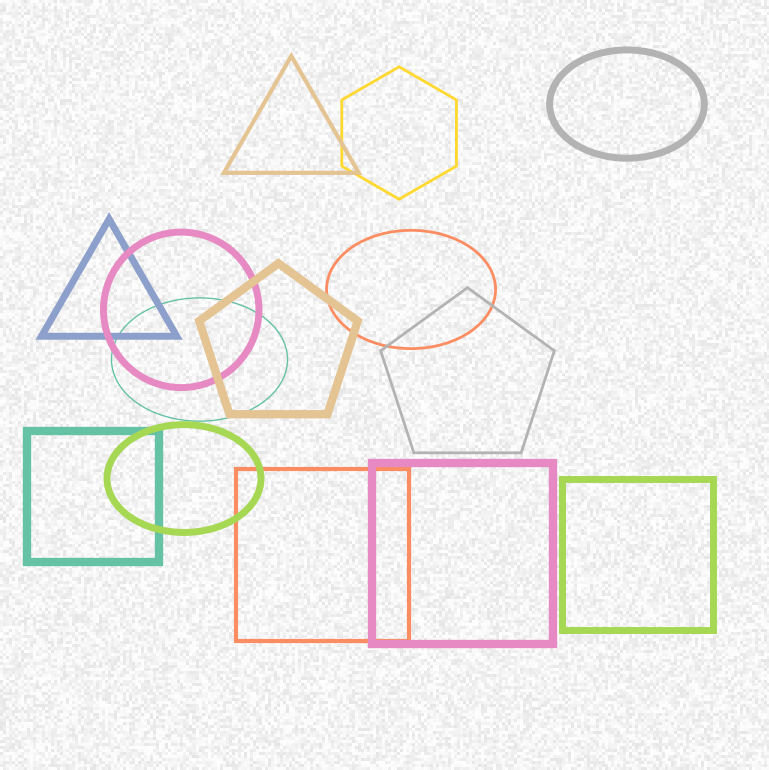[{"shape": "oval", "thickness": 0.5, "radius": 0.57, "center": [0.259, 0.533]}, {"shape": "square", "thickness": 3, "radius": 0.43, "center": [0.121, 0.355]}, {"shape": "oval", "thickness": 1, "radius": 0.55, "center": [0.534, 0.624]}, {"shape": "square", "thickness": 1.5, "radius": 0.56, "center": [0.419, 0.279]}, {"shape": "triangle", "thickness": 2.5, "radius": 0.51, "center": [0.142, 0.614]}, {"shape": "square", "thickness": 3, "radius": 0.59, "center": [0.601, 0.281]}, {"shape": "circle", "thickness": 2.5, "radius": 0.5, "center": [0.235, 0.598]}, {"shape": "square", "thickness": 2.5, "radius": 0.49, "center": [0.828, 0.28]}, {"shape": "oval", "thickness": 2.5, "radius": 0.5, "center": [0.239, 0.379]}, {"shape": "hexagon", "thickness": 1, "radius": 0.43, "center": [0.518, 0.827]}, {"shape": "triangle", "thickness": 1.5, "radius": 0.51, "center": [0.378, 0.826]}, {"shape": "pentagon", "thickness": 3, "radius": 0.54, "center": [0.362, 0.55]}, {"shape": "pentagon", "thickness": 1, "radius": 0.59, "center": [0.607, 0.508]}, {"shape": "oval", "thickness": 2.5, "radius": 0.5, "center": [0.814, 0.865]}]